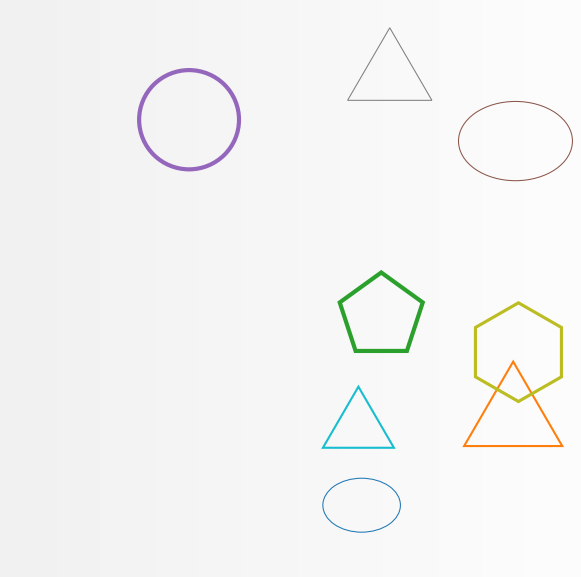[{"shape": "oval", "thickness": 0.5, "radius": 0.33, "center": [0.622, 0.124]}, {"shape": "triangle", "thickness": 1, "radius": 0.49, "center": [0.883, 0.275]}, {"shape": "pentagon", "thickness": 2, "radius": 0.38, "center": [0.656, 0.452]}, {"shape": "circle", "thickness": 2, "radius": 0.43, "center": [0.325, 0.792]}, {"shape": "oval", "thickness": 0.5, "radius": 0.49, "center": [0.887, 0.755]}, {"shape": "triangle", "thickness": 0.5, "radius": 0.42, "center": [0.671, 0.867]}, {"shape": "hexagon", "thickness": 1.5, "radius": 0.43, "center": [0.892, 0.389]}, {"shape": "triangle", "thickness": 1, "radius": 0.35, "center": [0.617, 0.259]}]